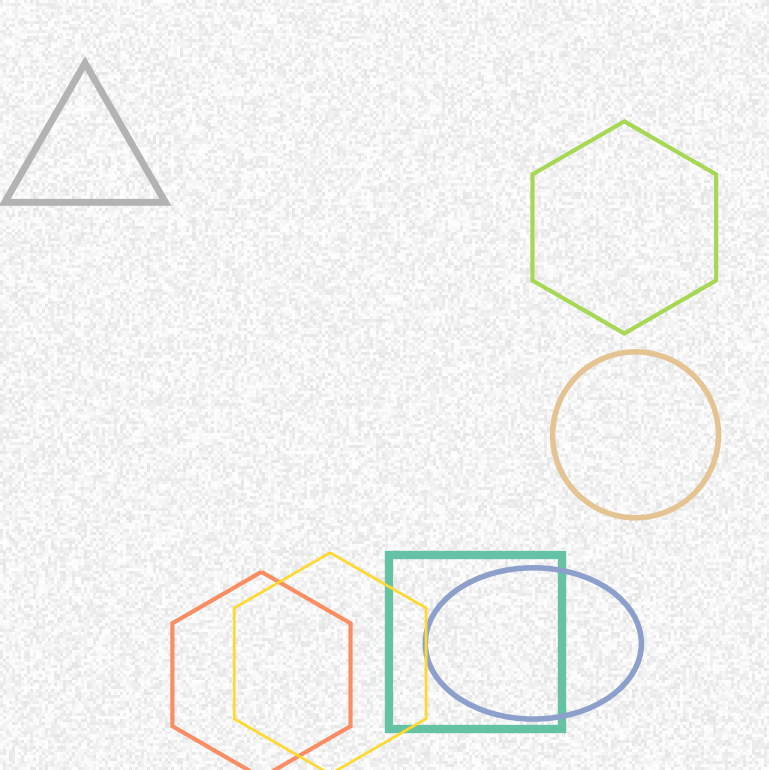[{"shape": "square", "thickness": 3, "radius": 0.56, "center": [0.618, 0.166]}, {"shape": "hexagon", "thickness": 1.5, "radius": 0.67, "center": [0.34, 0.124]}, {"shape": "oval", "thickness": 2, "radius": 0.7, "center": [0.693, 0.164]}, {"shape": "hexagon", "thickness": 1.5, "radius": 0.69, "center": [0.811, 0.705]}, {"shape": "hexagon", "thickness": 1, "radius": 0.72, "center": [0.429, 0.138]}, {"shape": "circle", "thickness": 2, "radius": 0.54, "center": [0.825, 0.435]}, {"shape": "triangle", "thickness": 2.5, "radius": 0.6, "center": [0.11, 0.797]}]